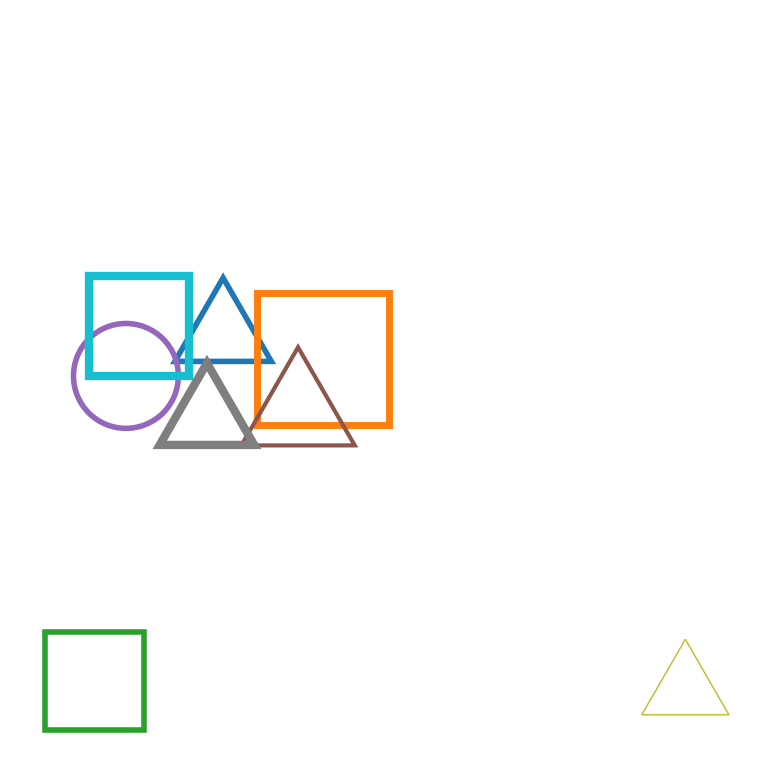[{"shape": "triangle", "thickness": 2, "radius": 0.36, "center": [0.29, 0.567]}, {"shape": "square", "thickness": 2.5, "radius": 0.43, "center": [0.42, 0.533]}, {"shape": "square", "thickness": 2, "radius": 0.32, "center": [0.123, 0.115]}, {"shape": "circle", "thickness": 2, "radius": 0.34, "center": [0.164, 0.512]}, {"shape": "triangle", "thickness": 1.5, "radius": 0.42, "center": [0.387, 0.464]}, {"shape": "triangle", "thickness": 3, "radius": 0.35, "center": [0.269, 0.458]}, {"shape": "triangle", "thickness": 0.5, "radius": 0.33, "center": [0.89, 0.104]}, {"shape": "square", "thickness": 3, "radius": 0.33, "center": [0.18, 0.577]}]